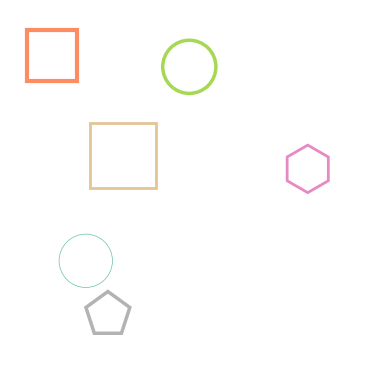[{"shape": "circle", "thickness": 0.5, "radius": 0.35, "center": [0.223, 0.323]}, {"shape": "square", "thickness": 3, "radius": 0.33, "center": [0.135, 0.856]}, {"shape": "hexagon", "thickness": 2, "radius": 0.31, "center": [0.799, 0.561]}, {"shape": "circle", "thickness": 2.5, "radius": 0.35, "center": [0.492, 0.826]}, {"shape": "square", "thickness": 2, "radius": 0.43, "center": [0.32, 0.596]}, {"shape": "pentagon", "thickness": 2.5, "radius": 0.3, "center": [0.28, 0.183]}]